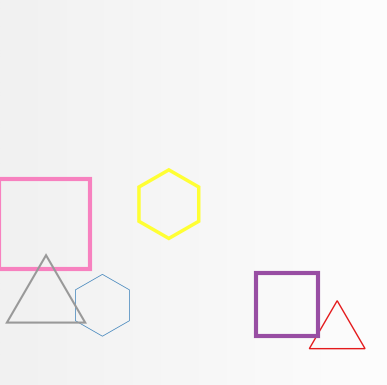[{"shape": "triangle", "thickness": 1, "radius": 0.42, "center": [0.87, 0.136]}, {"shape": "hexagon", "thickness": 0.5, "radius": 0.4, "center": [0.264, 0.207]}, {"shape": "square", "thickness": 3, "radius": 0.41, "center": [0.741, 0.209]}, {"shape": "hexagon", "thickness": 2.5, "radius": 0.45, "center": [0.436, 0.47]}, {"shape": "square", "thickness": 3, "radius": 0.59, "center": [0.116, 0.418]}, {"shape": "triangle", "thickness": 1.5, "radius": 0.58, "center": [0.119, 0.22]}]